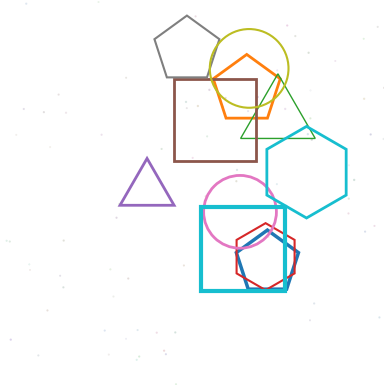[{"shape": "pentagon", "thickness": 2.5, "radius": 0.42, "center": [0.695, 0.318]}, {"shape": "pentagon", "thickness": 2, "radius": 0.46, "center": [0.641, 0.767]}, {"shape": "triangle", "thickness": 1, "radius": 0.56, "center": [0.722, 0.696]}, {"shape": "hexagon", "thickness": 1.5, "radius": 0.43, "center": [0.69, 0.333]}, {"shape": "triangle", "thickness": 2, "radius": 0.41, "center": [0.382, 0.507]}, {"shape": "square", "thickness": 2, "radius": 0.54, "center": [0.559, 0.688]}, {"shape": "circle", "thickness": 2, "radius": 0.47, "center": [0.623, 0.45]}, {"shape": "pentagon", "thickness": 1.5, "radius": 0.44, "center": [0.486, 0.871]}, {"shape": "circle", "thickness": 1.5, "radius": 0.51, "center": [0.647, 0.822]}, {"shape": "hexagon", "thickness": 2, "radius": 0.59, "center": [0.796, 0.553]}, {"shape": "square", "thickness": 3, "radius": 0.54, "center": [0.632, 0.353]}]